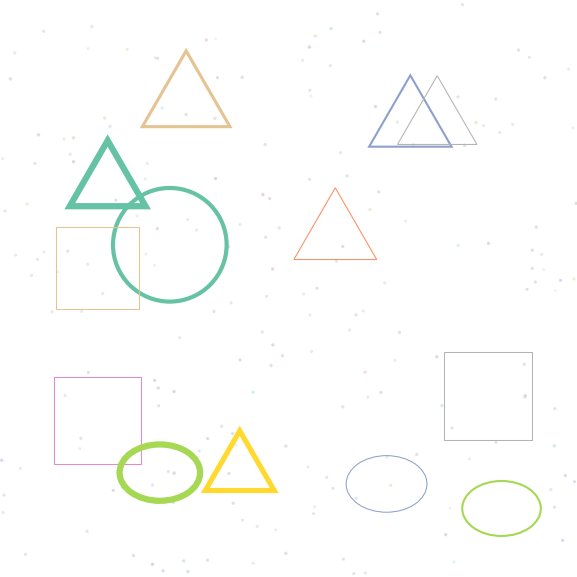[{"shape": "circle", "thickness": 2, "radius": 0.49, "center": [0.294, 0.575]}, {"shape": "triangle", "thickness": 3, "radius": 0.38, "center": [0.186, 0.68]}, {"shape": "triangle", "thickness": 0.5, "radius": 0.41, "center": [0.581, 0.591]}, {"shape": "oval", "thickness": 0.5, "radius": 0.35, "center": [0.669, 0.161]}, {"shape": "triangle", "thickness": 1, "radius": 0.41, "center": [0.711, 0.786]}, {"shape": "square", "thickness": 0.5, "radius": 0.37, "center": [0.169, 0.271]}, {"shape": "oval", "thickness": 3, "radius": 0.35, "center": [0.277, 0.181]}, {"shape": "oval", "thickness": 1, "radius": 0.34, "center": [0.868, 0.119]}, {"shape": "triangle", "thickness": 2.5, "radius": 0.34, "center": [0.415, 0.184]}, {"shape": "square", "thickness": 0.5, "radius": 0.36, "center": [0.169, 0.535]}, {"shape": "triangle", "thickness": 1.5, "radius": 0.44, "center": [0.322, 0.824]}, {"shape": "square", "thickness": 0.5, "radius": 0.38, "center": [0.845, 0.314]}, {"shape": "triangle", "thickness": 0.5, "radius": 0.4, "center": [0.757, 0.789]}]